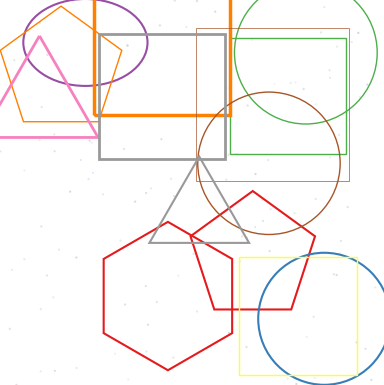[{"shape": "pentagon", "thickness": 1.5, "radius": 0.85, "center": [0.657, 0.334]}, {"shape": "hexagon", "thickness": 1.5, "radius": 0.96, "center": [0.436, 0.231]}, {"shape": "circle", "thickness": 1.5, "radius": 0.86, "center": [0.842, 0.172]}, {"shape": "circle", "thickness": 1, "radius": 0.93, "center": [0.794, 0.863]}, {"shape": "square", "thickness": 1, "radius": 0.75, "center": [0.748, 0.752]}, {"shape": "oval", "thickness": 1.5, "radius": 0.81, "center": [0.222, 0.89]}, {"shape": "pentagon", "thickness": 1, "radius": 0.83, "center": [0.159, 0.818]}, {"shape": "square", "thickness": 2.5, "radius": 0.88, "center": [0.421, 0.877]}, {"shape": "square", "thickness": 1, "radius": 0.77, "center": [0.774, 0.178]}, {"shape": "circle", "thickness": 1, "radius": 0.92, "center": [0.699, 0.576]}, {"shape": "square", "thickness": 0.5, "radius": 0.99, "center": [0.708, 0.727]}, {"shape": "triangle", "thickness": 2, "radius": 0.88, "center": [0.103, 0.731]}, {"shape": "square", "thickness": 2, "radius": 0.82, "center": [0.42, 0.749]}, {"shape": "triangle", "thickness": 1.5, "radius": 0.75, "center": [0.518, 0.444]}]